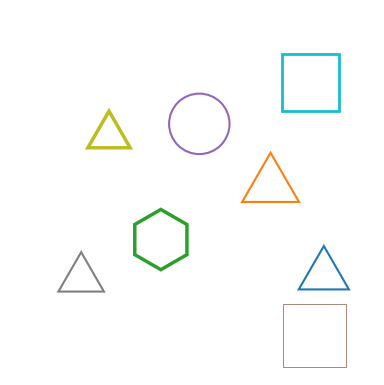[{"shape": "triangle", "thickness": 1.5, "radius": 0.38, "center": [0.841, 0.286]}, {"shape": "triangle", "thickness": 1.5, "radius": 0.43, "center": [0.703, 0.518]}, {"shape": "hexagon", "thickness": 2.5, "radius": 0.39, "center": [0.418, 0.378]}, {"shape": "circle", "thickness": 1.5, "radius": 0.39, "center": [0.518, 0.678]}, {"shape": "square", "thickness": 0.5, "radius": 0.41, "center": [0.818, 0.129]}, {"shape": "triangle", "thickness": 1.5, "radius": 0.34, "center": [0.211, 0.277]}, {"shape": "triangle", "thickness": 2.5, "radius": 0.32, "center": [0.283, 0.648]}, {"shape": "square", "thickness": 2, "radius": 0.37, "center": [0.807, 0.785]}]